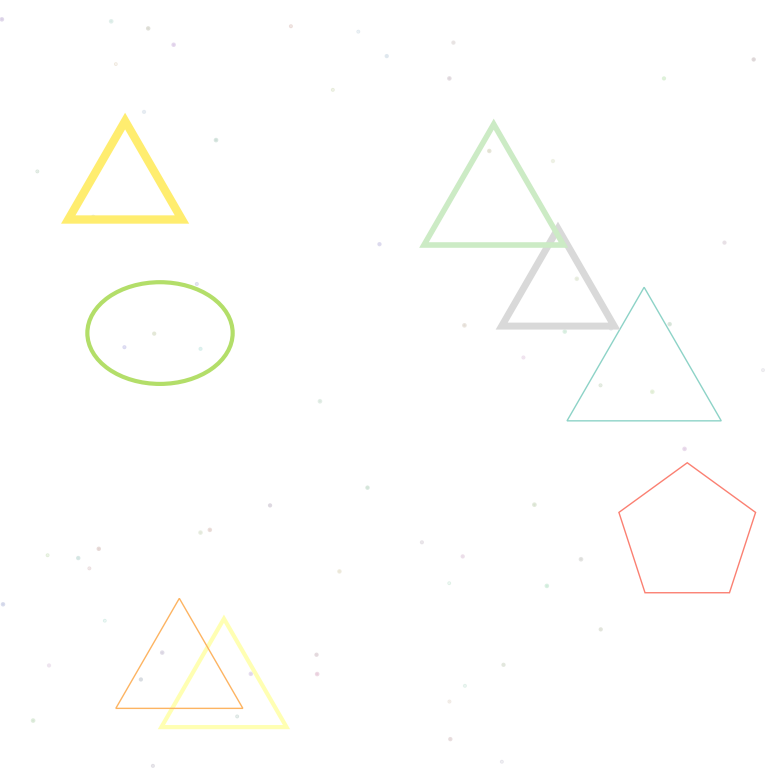[{"shape": "triangle", "thickness": 0.5, "radius": 0.58, "center": [0.837, 0.511]}, {"shape": "triangle", "thickness": 1.5, "radius": 0.47, "center": [0.291, 0.103]}, {"shape": "pentagon", "thickness": 0.5, "radius": 0.47, "center": [0.893, 0.306]}, {"shape": "triangle", "thickness": 0.5, "radius": 0.48, "center": [0.233, 0.128]}, {"shape": "oval", "thickness": 1.5, "radius": 0.47, "center": [0.208, 0.567]}, {"shape": "triangle", "thickness": 2.5, "radius": 0.42, "center": [0.725, 0.619]}, {"shape": "triangle", "thickness": 2, "radius": 0.52, "center": [0.641, 0.734]}, {"shape": "triangle", "thickness": 3, "radius": 0.43, "center": [0.162, 0.758]}]